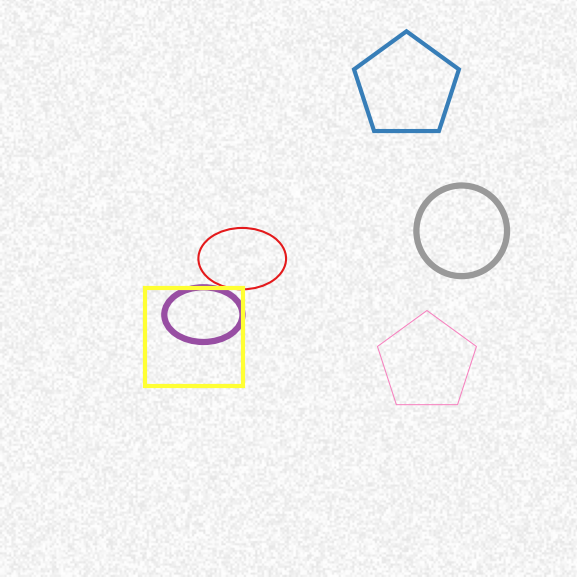[{"shape": "oval", "thickness": 1, "radius": 0.38, "center": [0.419, 0.551]}, {"shape": "pentagon", "thickness": 2, "radius": 0.48, "center": [0.704, 0.849]}, {"shape": "oval", "thickness": 3, "radius": 0.34, "center": [0.352, 0.454]}, {"shape": "square", "thickness": 2, "radius": 0.42, "center": [0.335, 0.416]}, {"shape": "pentagon", "thickness": 0.5, "radius": 0.45, "center": [0.739, 0.371]}, {"shape": "circle", "thickness": 3, "radius": 0.39, "center": [0.8, 0.599]}]